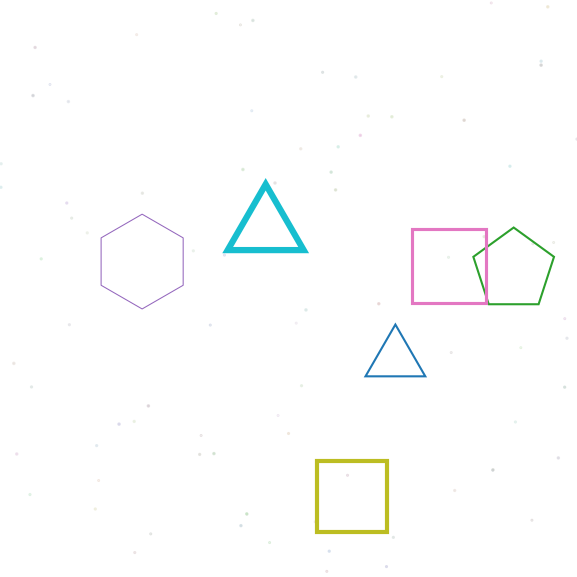[{"shape": "triangle", "thickness": 1, "radius": 0.3, "center": [0.685, 0.377]}, {"shape": "pentagon", "thickness": 1, "radius": 0.37, "center": [0.889, 0.532]}, {"shape": "hexagon", "thickness": 0.5, "radius": 0.41, "center": [0.246, 0.546]}, {"shape": "square", "thickness": 1.5, "radius": 0.32, "center": [0.777, 0.539]}, {"shape": "square", "thickness": 2, "radius": 0.3, "center": [0.61, 0.139]}, {"shape": "triangle", "thickness": 3, "radius": 0.38, "center": [0.46, 0.604]}]